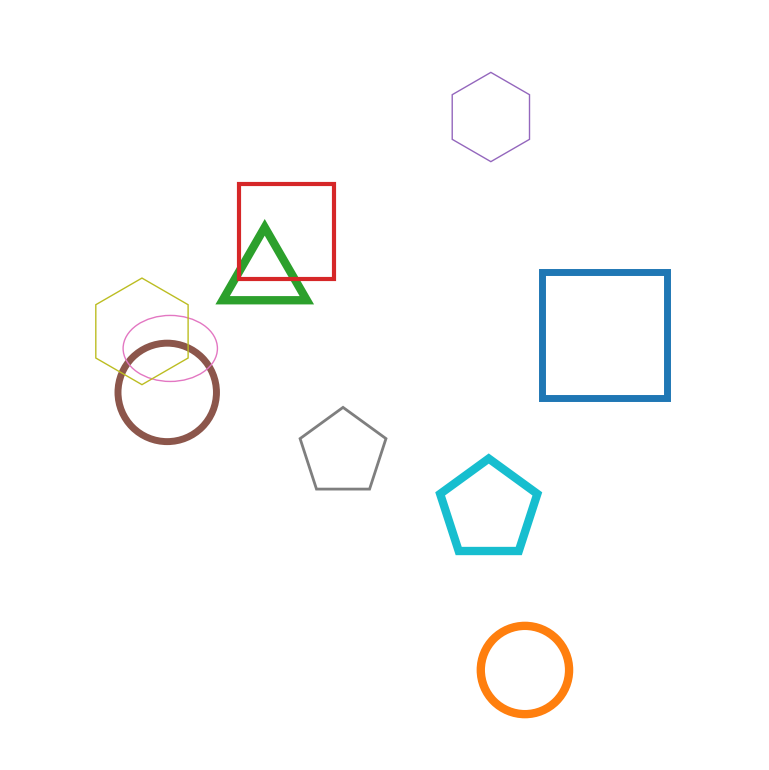[{"shape": "square", "thickness": 2.5, "radius": 0.41, "center": [0.785, 0.565]}, {"shape": "circle", "thickness": 3, "radius": 0.29, "center": [0.682, 0.13]}, {"shape": "triangle", "thickness": 3, "radius": 0.32, "center": [0.344, 0.642]}, {"shape": "square", "thickness": 1.5, "radius": 0.31, "center": [0.372, 0.699]}, {"shape": "hexagon", "thickness": 0.5, "radius": 0.29, "center": [0.637, 0.848]}, {"shape": "circle", "thickness": 2.5, "radius": 0.32, "center": [0.217, 0.49]}, {"shape": "oval", "thickness": 0.5, "radius": 0.31, "center": [0.221, 0.547]}, {"shape": "pentagon", "thickness": 1, "radius": 0.29, "center": [0.445, 0.412]}, {"shape": "hexagon", "thickness": 0.5, "radius": 0.35, "center": [0.184, 0.57]}, {"shape": "pentagon", "thickness": 3, "radius": 0.33, "center": [0.635, 0.338]}]